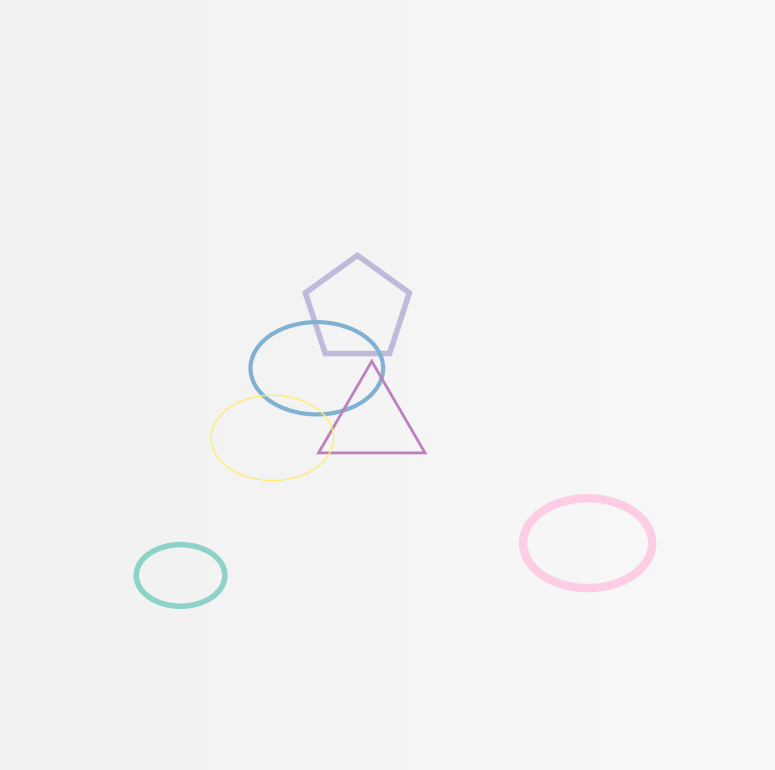[{"shape": "oval", "thickness": 2, "radius": 0.29, "center": [0.233, 0.253]}, {"shape": "pentagon", "thickness": 2, "radius": 0.35, "center": [0.461, 0.598]}, {"shape": "oval", "thickness": 1.5, "radius": 0.43, "center": [0.409, 0.522]}, {"shape": "oval", "thickness": 3, "radius": 0.42, "center": [0.758, 0.295]}, {"shape": "triangle", "thickness": 1, "radius": 0.4, "center": [0.48, 0.452]}, {"shape": "oval", "thickness": 0.5, "radius": 0.4, "center": [0.351, 0.431]}]